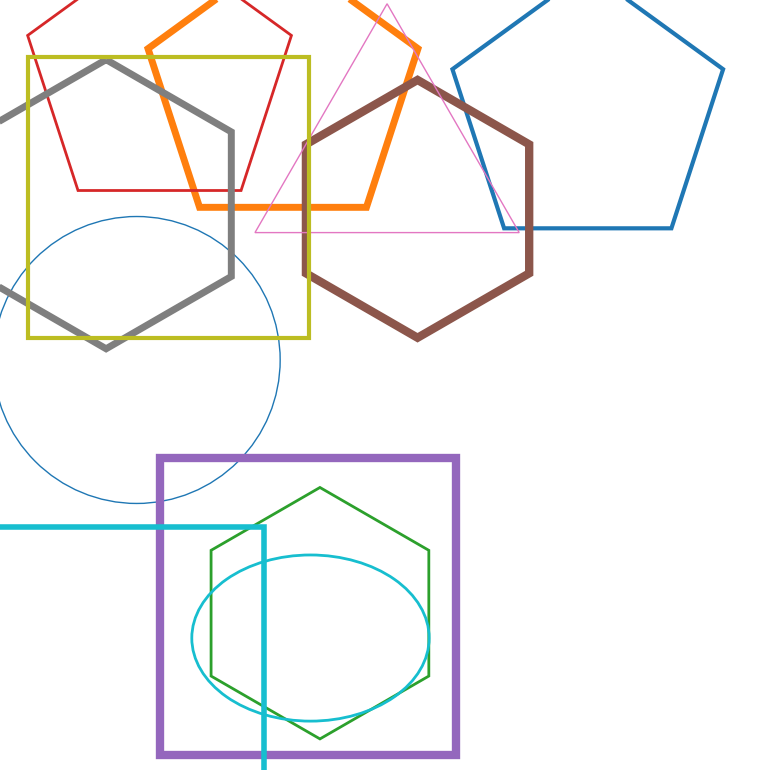[{"shape": "circle", "thickness": 0.5, "radius": 0.93, "center": [0.178, 0.532]}, {"shape": "pentagon", "thickness": 1.5, "radius": 0.92, "center": [0.763, 0.853]}, {"shape": "pentagon", "thickness": 2.5, "radius": 0.92, "center": [0.368, 0.88]}, {"shape": "hexagon", "thickness": 1, "radius": 0.82, "center": [0.416, 0.204]}, {"shape": "pentagon", "thickness": 1, "radius": 0.9, "center": [0.207, 0.898]}, {"shape": "square", "thickness": 3, "radius": 0.96, "center": [0.4, 0.213]}, {"shape": "hexagon", "thickness": 3, "radius": 0.84, "center": [0.542, 0.729]}, {"shape": "triangle", "thickness": 0.5, "radius": 0.99, "center": [0.503, 0.797]}, {"shape": "hexagon", "thickness": 2.5, "radius": 0.94, "center": [0.138, 0.735]}, {"shape": "square", "thickness": 1.5, "radius": 0.91, "center": [0.218, 0.744]}, {"shape": "oval", "thickness": 1, "radius": 0.77, "center": [0.403, 0.171]}, {"shape": "square", "thickness": 2, "radius": 0.89, "center": [0.164, 0.137]}]